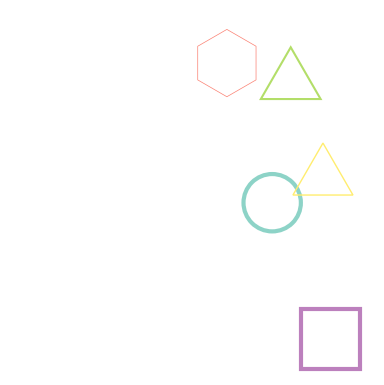[{"shape": "circle", "thickness": 3, "radius": 0.37, "center": [0.707, 0.473]}, {"shape": "hexagon", "thickness": 0.5, "radius": 0.44, "center": [0.589, 0.836]}, {"shape": "triangle", "thickness": 1.5, "radius": 0.45, "center": [0.755, 0.788]}, {"shape": "square", "thickness": 3, "radius": 0.39, "center": [0.858, 0.12]}, {"shape": "triangle", "thickness": 1, "radius": 0.45, "center": [0.839, 0.538]}]